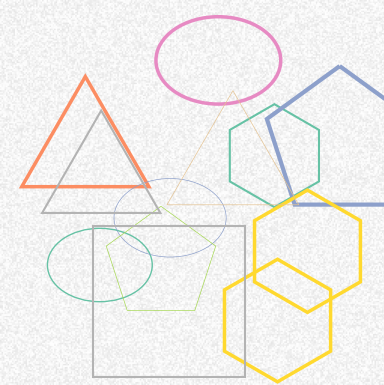[{"shape": "hexagon", "thickness": 1.5, "radius": 0.67, "center": [0.713, 0.596]}, {"shape": "oval", "thickness": 1, "radius": 0.68, "center": [0.259, 0.312]}, {"shape": "triangle", "thickness": 2.5, "radius": 0.95, "center": [0.222, 0.61]}, {"shape": "oval", "thickness": 0.5, "radius": 0.73, "center": [0.442, 0.434]}, {"shape": "pentagon", "thickness": 3, "radius": 0.99, "center": [0.882, 0.629]}, {"shape": "oval", "thickness": 2.5, "radius": 0.81, "center": [0.567, 0.843]}, {"shape": "pentagon", "thickness": 0.5, "radius": 0.75, "center": [0.418, 0.315]}, {"shape": "hexagon", "thickness": 2.5, "radius": 0.79, "center": [0.799, 0.347]}, {"shape": "hexagon", "thickness": 2.5, "radius": 0.8, "center": [0.721, 0.167]}, {"shape": "triangle", "thickness": 0.5, "radius": 0.99, "center": [0.605, 0.567]}, {"shape": "triangle", "thickness": 1.5, "radius": 0.89, "center": [0.263, 0.536]}, {"shape": "square", "thickness": 1.5, "radius": 0.98, "center": [0.439, 0.217]}]